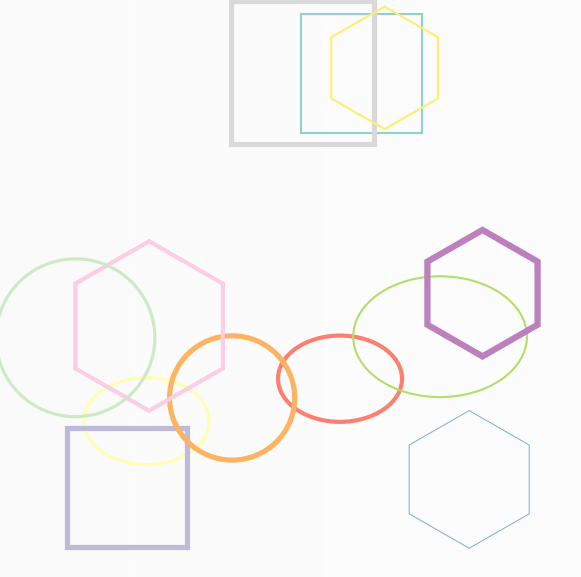[{"shape": "square", "thickness": 1, "radius": 0.52, "center": [0.622, 0.871]}, {"shape": "oval", "thickness": 1.5, "radius": 0.54, "center": [0.252, 0.27]}, {"shape": "square", "thickness": 2.5, "radius": 0.51, "center": [0.218, 0.155]}, {"shape": "oval", "thickness": 2, "radius": 0.53, "center": [0.585, 0.343]}, {"shape": "hexagon", "thickness": 0.5, "radius": 0.6, "center": [0.807, 0.169]}, {"shape": "circle", "thickness": 2.5, "radius": 0.54, "center": [0.399, 0.31]}, {"shape": "oval", "thickness": 1, "radius": 0.75, "center": [0.757, 0.416]}, {"shape": "hexagon", "thickness": 2, "radius": 0.73, "center": [0.257, 0.435]}, {"shape": "square", "thickness": 2.5, "radius": 0.62, "center": [0.521, 0.874]}, {"shape": "hexagon", "thickness": 3, "radius": 0.55, "center": [0.83, 0.491]}, {"shape": "circle", "thickness": 1.5, "radius": 0.68, "center": [0.13, 0.414]}, {"shape": "hexagon", "thickness": 1, "radius": 0.53, "center": [0.662, 0.882]}]